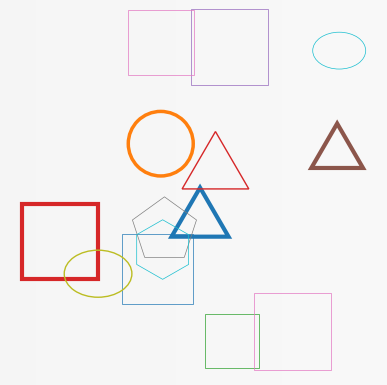[{"shape": "triangle", "thickness": 3, "radius": 0.42, "center": [0.516, 0.428]}, {"shape": "square", "thickness": 0.5, "radius": 0.45, "center": [0.406, 0.3]}, {"shape": "circle", "thickness": 2.5, "radius": 0.42, "center": [0.415, 0.627]}, {"shape": "square", "thickness": 0.5, "radius": 0.35, "center": [0.598, 0.115]}, {"shape": "triangle", "thickness": 1, "radius": 0.5, "center": [0.556, 0.559]}, {"shape": "square", "thickness": 3, "radius": 0.49, "center": [0.154, 0.374]}, {"shape": "square", "thickness": 0.5, "radius": 0.49, "center": [0.592, 0.877]}, {"shape": "triangle", "thickness": 3, "radius": 0.38, "center": [0.87, 0.602]}, {"shape": "square", "thickness": 0.5, "radius": 0.42, "center": [0.416, 0.889]}, {"shape": "square", "thickness": 0.5, "radius": 0.49, "center": [0.755, 0.139]}, {"shape": "pentagon", "thickness": 0.5, "radius": 0.43, "center": [0.424, 0.402]}, {"shape": "oval", "thickness": 1, "radius": 0.44, "center": [0.253, 0.289]}, {"shape": "hexagon", "thickness": 0.5, "radius": 0.39, "center": [0.42, 0.352]}, {"shape": "oval", "thickness": 0.5, "radius": 0.34, "center": [0.875, 0.869]}]